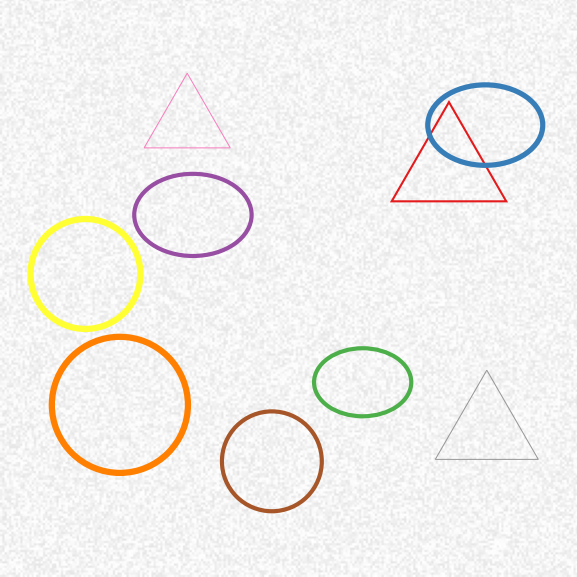[{"shape": "triangle", "thickness": 1, "radius": 0.57, "center": [0.777, 0.708]}, {"shape": "oval", "thickness": 2.5, "radius": 0.5, "center": [0.84, 0.783]}, {"shape": "oval", "thickness": 2, "radius": 0.42, "center": [0.628, 0.337]}, {"shape": "oval", "thickness": 2, "radius": 0.51, "center": [0.334, 0.627]}, {"shape": "circle", "thickness": 3, "radius": 0.59, "center": [0.208, 0.298]}, {"shape": "circle", "thickness": 3, "radius": 0.48, "center": [0.148, 0.525]}, {"shape": "circle", "thickness": 2, "radius": 0.43, "center": [0.471, 0.2]}, {"shape": "triangle", "thickness": 0.5, "radius": 0.43, "center": [0.324, 0.786]}, {"shape": "triangle", "thickness": 0.5, "radius": 0.52, "center": [0.843, 0.255]}]